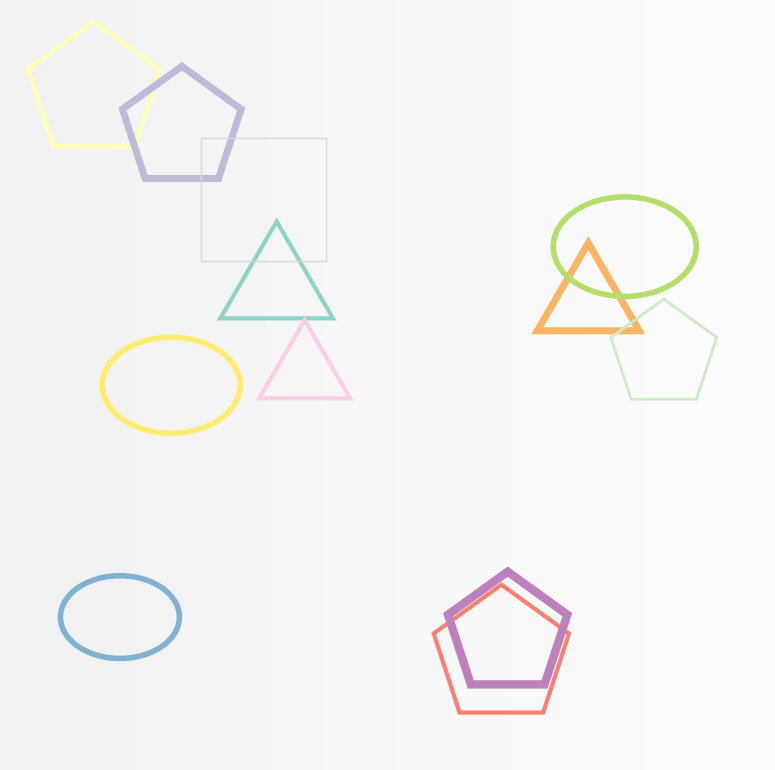[{"shape": "triangle", "thickness": 1.5, "radius": 0.42, "center": [0.357, 0.629]}, {"shape": "pentagon", "thickness": 1.5, "radius": 0.45, "center": [0.121, 0.882]}, {"shape": "pentagon", "thickness": 2.5, "radius": 0.4, "center": [0.235, 0.833]}, {"shape": "pentagon", "thickness": 1.5, "radius": 0.46, "center": [0.647, 0.149]}, {"shape": "oval", "thickness": 2, "radius": 0.38, "center": [0.155, 0.199]}, {"shape": "triangle", "thickness": 2.5, "radius": 0.38, "center": [0.759, 0.608]}, {"shape": "oval", "thickness": 2, "radius": 0.46, "center": [0.806, 0.68]}, {"shape": "triangle", "thickness": 1.5, "radius": 0.34, "center": [0.393, 0.517]}, {"shape": "square", "thickness": 0.5, "radius": 0.4, "center": [0.34, 0.741]}, {"shape": "pentagon", "thickness": 3, "radius": 0.4, "center": [0.655, 0.177]}, {"shape": "pentagon", "thickness": 1, "radius": 0.36, "center": [0.857, 0.54]}, {"shape": "oval", "thickness": 2, "radius": 0.45, "center": [0.221, 0.5]}]